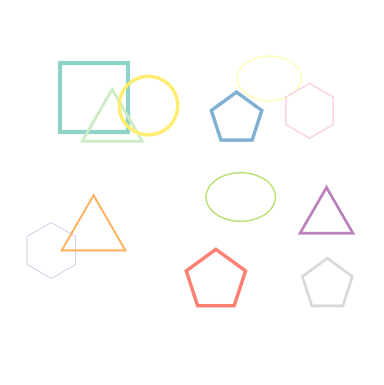[{"shape": "square", "thickness": 3, "radius": 0.45, "center": [0.244, 0.746]}, {"shape": "oval", "thickness": 1, "radius": 0.41, "center": [0.699, 0.797]}, {"shape": "hexagon", "thickness": 0.5, "radius": 0.36, "center": [0.133, 0.349]}, {"shape": "pentagon", "thickness": 2.5, "radius": 0.4, "center": [0.561, 0.271]}, {"shape": "pentagon", "thickness": 2.5, "radius": 0.34, "center": [0.614, 0.692]}, {"shape": "triangle", "thickness": 1.5, "radius": 0.48, "center": [0.243, 0.397]}, {"shape": "oval", "thickness": 1, "radius": 0.45, "center": [0.625, 0.488]}, {"shape": "hexagon", "thickness": 1, "radius": 0.36, "center": [0.804, 0.712]}, {"shape": "pentagon", "thickness": 2, "radius": 0.34, "center": [0.85, 0.261]}, {"shape": "triangle", "thickness": 2, "radius": 0.4, "center": [0.848, 0.434]}, {"shape": "triangle", "thickness": 2, "radius": 0.45, "center": [0.291, 0.678]}, {"shape": "circle", "thickness": 2.5, "radius": 0.38, "center": [0.386, 0.726]}]